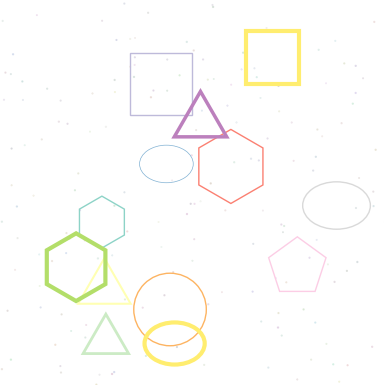[{"shape": "hexagon", "thickness": 1, "radius": 0.34, "center": [0.265, 0.423]}, {"shape": "triangle", "thickness": 1.5, "radius": 0.39, "center": [0.271, 0.25]}, {"shape": "square", "thickness": 1, "radius": 0.4, "center": [0.419, 0.783]}, {"shape": "hexagon", "thickness": 1, "radius": 0.48, "center": [0.6, 0.568]}, {"shape": "oval", "thickness": 0.5, "radius": 0.35, "center": [0.432, 0.574]}, {"shape": "circle", "thickness": 1, "radius": 0.47, "center": [0.442, 0.196]}, {"shape": "hexagon", "thickness": 3, "radius": 0.44, "center": [0.198, 0.306]}, {"shape": "pentagon", "thickness": 1, "radius": 0.39, "center": [0.772, 0.307]}, {"shape": "oval", "thickness": 1, "radius": 0.44, "center": [0.874, 0.466]}, {"shape": "triangle", "thickness": 2.5, "radius": 0.39, "center": [0.521, 0.684]}, {"shape": "triangle", "thickness": 2, "radius": 0.34, "center": [0.275, 0.116]}, {"shape": "square", "thickness": 3, "radius": 0.34, "center": [0.707, 0.851]}, {"shape": "oval", "thickness": 3, "radius": 0.39, "center": [0.454, 0.108]}]